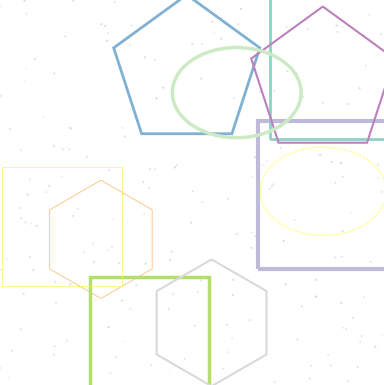[{"shape": "square", "thickness": 2, "radius": 0.92, "center": [0.885, 0.822]}, {"shape": "oval", "thickness": 1, "radius": 0.82, "center": [0.839, 0.503]}, {"shape": "square", "thickness": 3, "radius": 0.96, "center": [0.861, 0.494]}, {"shape": "pentagon", "thickness": 2, "radius": 1.0, "center": [0.485, 0.814]}, {"shape": "hexagon", "thickness": 0.5, "radius": 0.77, "center": [0.262, 0.378]}, {"shape": "square", "thickness": 2.5, "radius": 0.77, "center": [0.388, 0.126]}, {"shape": "hexagon", "thickness": 1.5, "radius": 0.82, "center": [0.55, 0.162]}, {"shape": "pentagon", "thickness": 1.5, "radius": 0.98, "center": [0.838, 0.787]}, {"shape": "oval", "thickness": 2.5, "radius": 0.84, "center": [0.615, 0.759]}, {"shape": "square", "thickness": 0.5, "radius": 0.78, "center": [0.161, 0.412]}]